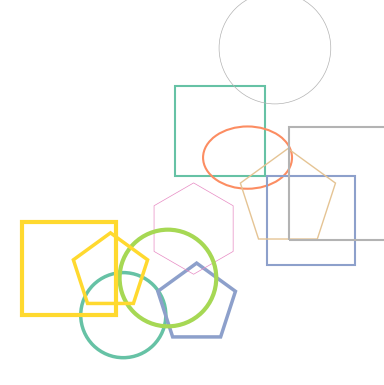[{"shape": "circle", "thickness": 2.5, "radius": 0.55, "center": [0.32, 0.181]}, {"shape": "square", "thickness": 1.5, "radius": 0.58, "center": [0.57, 0.66]}, {"shape": "oval", "thickness": 1.5, "radius": 0.58, "center": [0.643, 0.591]}, {"shape": "square", "thickness": 1.5, "radius": 0.57, "center": [0.808, 0.428]}, {"shape": "pentagon", "thickness": 2.5, "radius": 0.53, "center": [0.511, 0.211]}, {"shape": "hexagon", "thickness": 0.5, "radius": 0.59, "center": [0.503, 0.406]}, {"shape": "circle", "thickness": 3, "radius": 0.63, "center": [0.436, 0.278]}, {"shape": "square", "thickness": 3, "radius": 0.61, "center": [0.179, 0.303]}, {"shape": "pentagon", "thickness": 2.5, "radius": 0.51, "center": [0.287, 0.294]}, {"shape": "pentagon", "thickness": 1, "radius": 0.65, "center": [0.748, 0.484]}, {"shape": "square", "thickness": 1.5, "radius": 0.74, "center": [0.898, 0.523]}, {"shape": "circle", "thickness": 0.5, "radius": 0.73, "center": [0.714, 0.875]}]